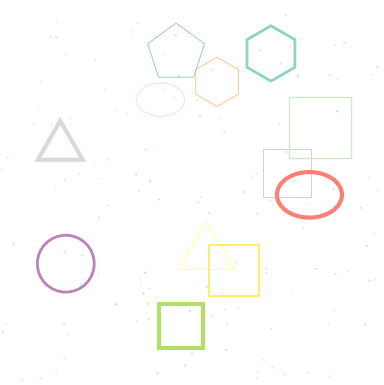[{"shape": "hexagon", "thickness": 2, "radius": 0.36, "center": [0.704, 0.861]}, {"shape": "triangle", "thickness": 1, "radius": 0.41, "center": [0.537, 0.342]}, {"shape": "square", "thickness": 0.5, "radius": 0.31, "center": [0.745, 0.55]}, {"shape": "oval", "thickness": 3, "radius": 0.42, "center": [0.804, 0.494]}, {"shape": "pentagon", "thickness": 0.5, "radius": 0.39, "center": [0.457, 0.862]}, {"shape": "hexagon", "thickness": 0.5, "radius": 0.32, "center": [0.564, 0.787]}, {"shape": "square", "thickness": 3, "radius": 0.29, "center": [0.47, 0.154]}, {"shape": "oval", "thickness": 0.5, "radius": 0.31, "center": [0.417, 0.741]}, {"shape": "triangle", "thickness": 3, "radius": 0.34, "center": [0.157, 0.619]}, {"shape": "circle", "thickness": 2, "radius": 0.37, "center": [0.171, 0.315]}, {"shape": "square", "thickness": 1, "radius": 0.4, "center": [0.831, 0.668]}, {"shape": "square", "thickness": 1.5, "radius": 0.33, "center": [0.607, 0.298]}]